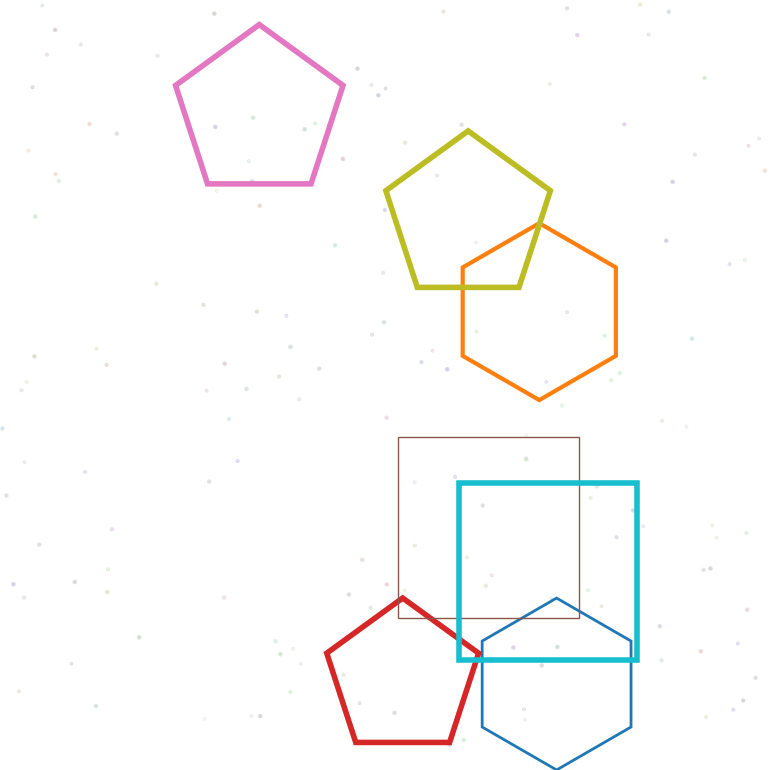[{"shape": "hexagon", "thickness": 1, "radius": 0.56, "center": [0.723, 0.112]}, {"shape": "hexagon", "thickness": 1.5, "radius": 0.57, "center": [0.7, 0.595]}, {"shape": "pentagon", "thickness": 2, "radius": 0.52, "center": [0.523, 0.12]}, {"shape": "square", "thickness": 0.5, "radius": 0.59, "center": [0.635, 0.314]}, {"shape": "pentagon", "thickness": 2, "radius": 0.57, "center": [0.337, 0.854]}, {"shape": "pentagon", "thickness": 2, "radius": 0.56, "center": [0.608, 0.718]}, {"shape": "square", "thickness": 2, "radius": 0.58, "center": [0.712, 0.258]}]